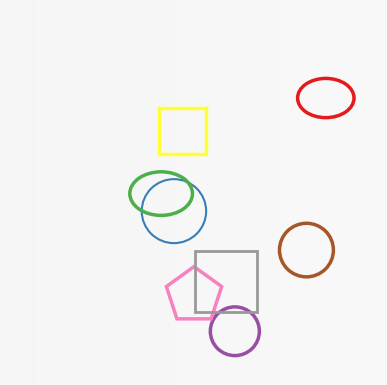[{"shape": "oval", "thickness": 2.5, "radius": 0.36, "center": [0.841, 0.745]}, {"shape": "circle", "thickness": 1.5, "radius": 0.42, "center": [0.449, 0.452]}, {"shape": "oval", "thickness": 2.5, "radius": 0.4, "center": [0.416, 0.497]}, {"shape": "circle", "thickness": 2.5, "radius": 0.32, "center": [0.606, 0.14]}, {"shape": "square", "thickness": 2.5, "radius": 0.3, "center": [0.47, 0.66]}, {"shape": "circle", "thickness": 2.5, "radius": 0.35, "center": [0.791, 0.35]}, {"shape": "pentagon", "thickness": 2.5, "radius": 0.37, "center": [0.501, 0.233]}, {"shape": "square", "thickness": 2, "radius": 0.4, "center": [0.583, 0.269]}]